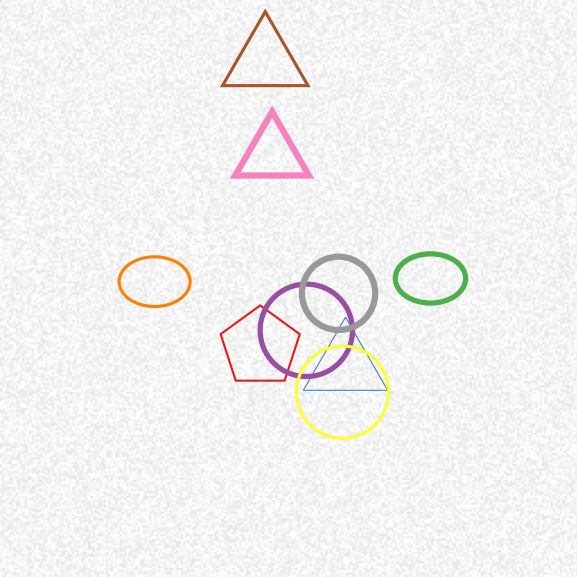[{"shape": "pentagon", "thickness": 1, "radius": 0.36, "center": [0.451, 0.398]}, {"shape": "triangle", "thickness": 0.5, "radius": 0.42, "center": [0.598, 0.365]}, {"shape": "oval", "thickness": 2.5, "radius": 0.3, "center": [0.745, 0.517]}, {"shape": "circle", "thickness": 2.5, "radius": 0.4, "center": [0.53, 0.427]}, {"shape": "oval", "thickness": 1.5, "radius": 0.31, "center": [0.268, 0.511]}, {"shape": "circle", "thickness": 1.5, "radius": 0.4, "center": [0.593, 0.32]}, {"shape": "triangle", "thickness": 1.5, "radius": 0.43, "center": [0.459, 0.894]}, {"shape": "triangle", "thickness": 3, "radius": 0.37, "center": [0.471, 0.732]}, {"shape": "circle", "thickness": 3, "radius": 0.32, "center": [0.586, 0.491]}]